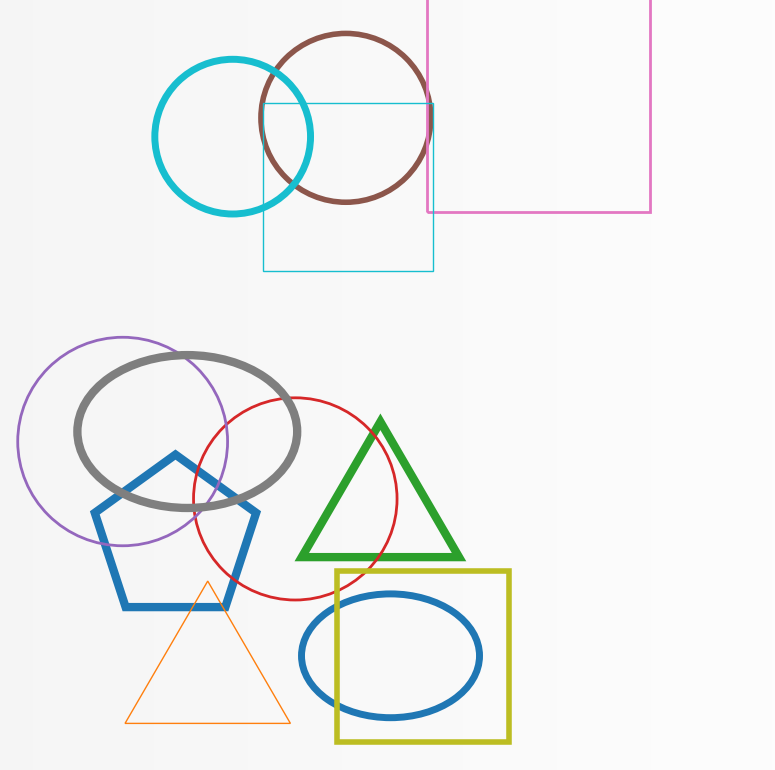[{"shape": "oval", "thickness": 2.5, "radius": 0.57, "center": [0.504, 0.148]}, {"shape": "pentagon", "thickness": 3, "radius": 0.55, "center": [0.226, 0.3]}, {"shape": "triangle", "thickness": 0.5, "radius": 0.62, "center": [0.268, 0.122]}, {"shape": "triangle", "thickness": 3, "radius": 0.59, "center": [0.491, 0.335]}, {"shape": "circle", "thickness": 1, "radius": 0.66, "center": [0.381, 0.352]}, {"shape": "circle", "thickness": 1, "radius": 0.68, "center": [0.158, 0.427]}, {"shape": "circle", "thickness": 2, "radius": 0.55, "center": [0.446, 0.847]}, {"shape": "square", "thickness": 1, "radius": 0.72, "center": [0.695, 0.868]}, {"shape": "oval", "thickness": 3, "radius": 0.71, "center": [0.242, 0.44]}, {"shape": "square", "thickness": 2, "radius": 0.55, "center": [0.546, 0.147]}, {"shape": "square", "thickness": 0.5, "radius": 0.55, "center": [0.449, 0.757]}, {"shape": "circle", "thickness": 2.5, "radius": 0.5, "center": [0.3, 0.823]}]